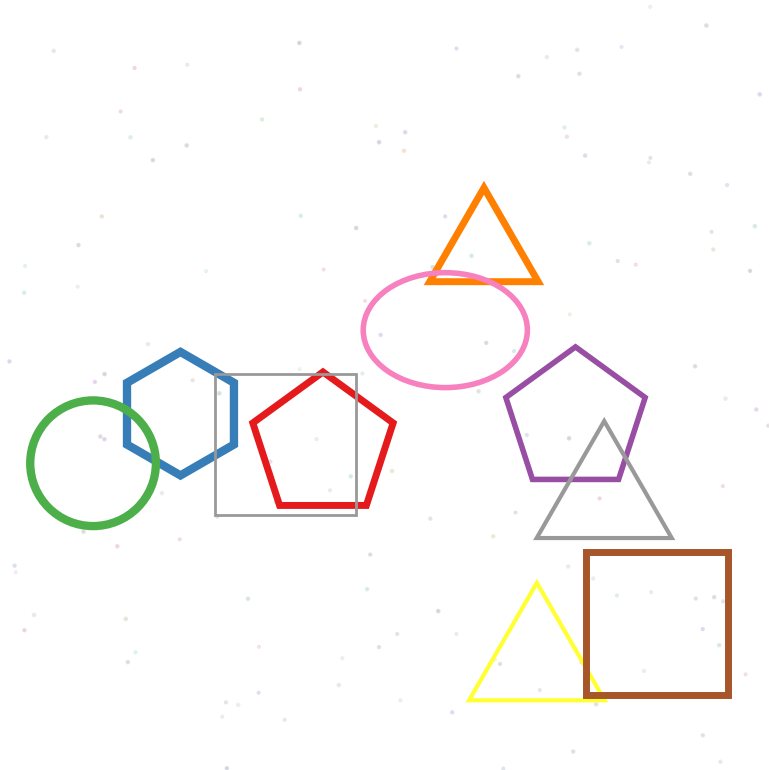[{"shape": "pentagon", "thickness": 2.5, "radius": 0.48, "center": [0.419, 0.421]}, {"shape": "hexagon", "thickness": 3, "radius": 0.4, "center": [0.234, 0.463]}, {"shape": "circle", "thickness": 3, "radius": 0.41, "center": [0.121, 0.398]}, {"shape": "pentagon", "thickness": 2, "radius": 0.48, "center": [0.747, 0.454]}, {"shape": "triangle", "thickness": 2.5, "radius": 0.41, "center": [0.629, 0.675]}, {"shape": "triangle", "thickness": 1.5, "radius": 0.51, "center": [0.697, 0.141]}, {"shape": "square", "thickness": 2.5, "radius": 0.46, "center": [0.853, 0.19]}, {"shape": "oval", "thickness": 2, "radius": 0.53, "center": [0.578, 0.571]}, {"shape": "triangle", "thickness": 1.5, "radius": 0.51, "center": [0.785, 0.352]}, {"shape": "square", "thickness": 1, "radius": 0.46, "center": [0.371, 0.423]}]